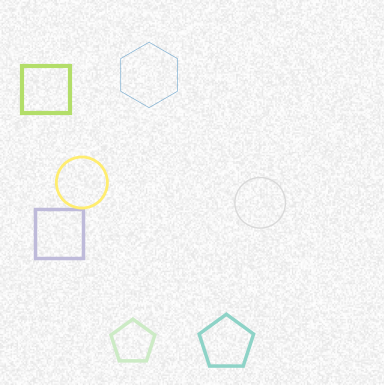[{"shape": "pentagon", "thickness": 2.5, "radius": 0.37, "center": [0.588, 0.109]}, {"shape": "square", "thickness": 2.5, "radius": 0.32, "center": [0.153, 0.394]}, {"shape": "hexagon", "thickness": 0.5, "radius": 0.43, "center": [0.387, 0.805]}, {"shape": "square", "thickness": 3, "radius": 0.31, "center": [0.12, 0.768]}, {"shape": "circle", "thickness": 1, "radius": 0.33, "center": [0.676, 0.473]}, {"shape": "pentagon", "thickness": 2.5, "radius": 0.3, "center": [0.345, 0.111]}, {"shape": "circle", "thickness": 2, "radius": 0.33, "center": [0.213, 0.526]}]